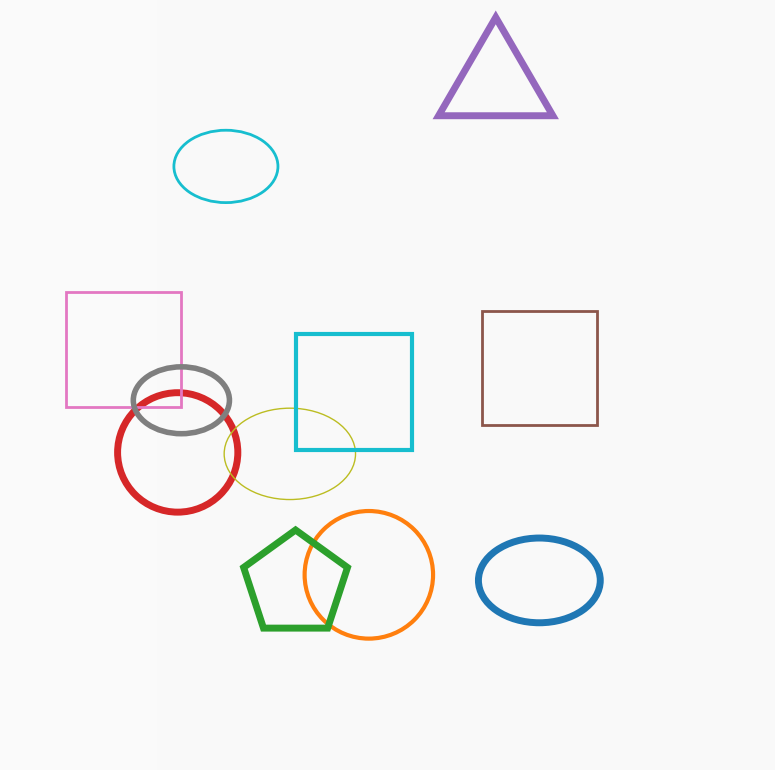[{"shape": "oval", "thickness": 2.5, "radius": 0.39, "center": [0.696, 0.246]}, {"shape": "circle", "thickness": 1.5, "radius": 0.41, "center": [0.476, 0.253]}, {"shape": "pentagon", "thickness": 2.5, "radius": 0.35, "center": [0.381, 0.241]}, {"shape": "circle", "thickness": 2.5, "radius": 0.39, "center": [0.229, 0.412]}, {"shape": "triangle", "thickness": 2.5, "radius": 0.43, "center": [0.64, 0.892]}, {"shape": "square", "thickness": 1, "radius": 0.37, "center": [0.696, 0.522]}, {"shape": "square", "thickness": 1, "radius": 0.37, "center": [0.159, 0.546]}, {"shape": "oval", "thickness": 2, "radius": 0.31, "center": [0.234, 0.48]}, {"shape": "oval", "thickness": 0.5, "radius": 0.42, "center": [0.374, 0.411]}, {"shape": "square", "thickness": 1.5, "radius": 0.38, "center": [0.457, 0.491]}, {"shape": "oval", "thickness": 1, "radius": 0.34, "center": [0.292, 0.784]}]